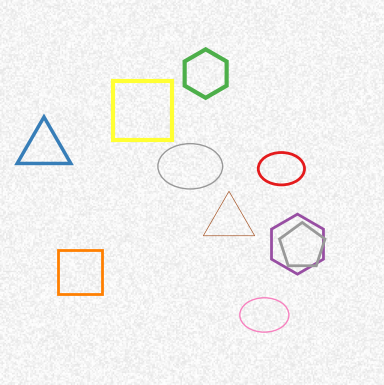[{"shape": "oval", "thickness": 2, "radius": 0.3, "center": [0.731, 0.562]}, {"shape": "triangle", "thickness": 2.5, "radius": 0.4, "center": [0.114, 0.616]}, {"shape": "hexagon", "thickness": 3, "radius": 0.31, "center": [0.534, 0.809]}, {"shape": "hexagon", "thickness": 2, "radius": 0.39, "center": [0.773, 0.366]}, {"shape": "square", "thickness": 2, "radius": 0.29, "center": [0.207, 0.295]}, {"shape": "square", "thickness": 3, "radius": 0.38, "center": [0.37, 0.713]}, {"shape": "triangle", "thickness": 0.5, "radius": 0.39, "center": [0.595, 0.426]}, {"shape": "oval", "thickness": 1, "radius": 0.32, "center": [0.687, 0.182]}, {"shape": "pentagon", "thickness": 2, "radius": 0.31, "center": [0.785, 0.36]}, {"shape": "oval", "thickness": 1, "radius": 0.42, "center": [0.494, 0.568]}]